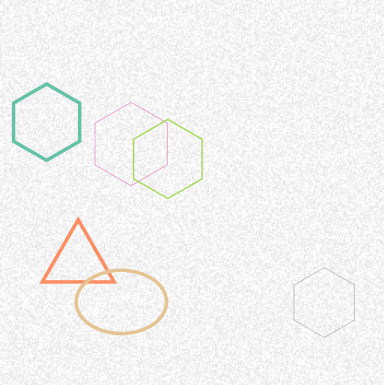[{"shape": "hexagon", "thickness": 2.5, "radius": 0.5, "center": [0.121, 0.683]}, {"shape": "triangle", "thickness": 2.5, "radius": 0.54, "center": [0.203, 0.322]}, {"shape": "hexagon", "thickness": 0.5, "radius": 0.54, "center": [0.341, 0.626]}, {"shape": "hexagon", "thickness": 1, "radius": 0.51, "center": [0.436, 0.587]}, {"shape": "oval", "thickness": 2.5, "radius": 0.59, "center": [0.315, 0.216]}, {"shape": "hexagon", "thickness": 0.5, "radius": 0.45, "center": [0.842, 0.214]}]